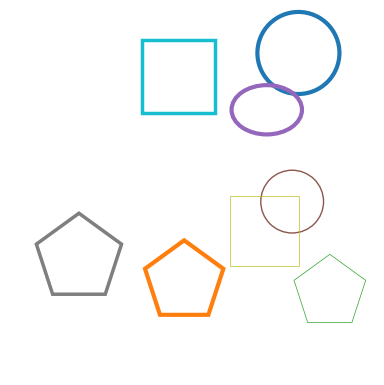[{"shape": "circle", "thickness": 3, "radius": 0.53, "center": [0.775, 0.862]}, {"shape": "pentagon", "thickness": 3, "radius": 0.53, "center": [0.478, 0.269]}, {"shape": "pentagon", "thickness": 0.5, "radius": 0.49, "center": [0.857, 0.242]}, {"shape": "oval", "thickness": 3, "radius": 0.46, "center": [0.693, 0.715]}, {"shape": "circle", "thickness": 1, "radius": 0.41, "center": [0.759, 0.476]}, {"shape": "pentagon", "thickness": 2.5, "radius": 0.58, "center": [0.205, 0.33]}, {"shape": "square", "thickness": 0.5, "radius": 0.45, "center": [0.687, 0.4]}, {"shape": "square", "thickness": 2.5, "radius": 0.47, "center": [0.464, 0.802]}]